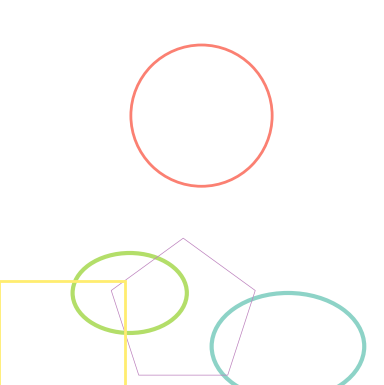[{"shape": "oval", "thickness": 3, "radius": 0.99, "center": [0.748, 0.1]}, {"shape": "circle", "thickness": 2, "radius": 0.92, "center": [0.523, 0.7]}, {"shape": "oval", "thickness": 3, "radius": 0.74, "center": [0.337, 0.239]}, {"shape": "pentagon", "thickness": 0.5, "radius": 0.98, "center": [0.476, 0.185]}, {"shape": "square", "thickness": 2, "radius": 0.82, "center": [0.162, 0.106]}]